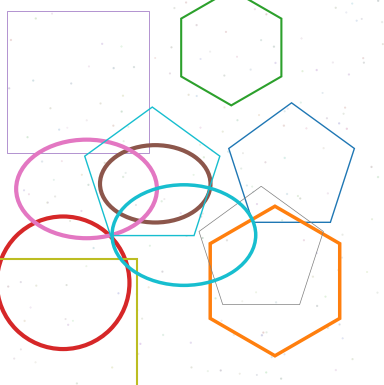[{"shape": "pentagon", "thickness": 1, "radius": 0.86, "center": [0.757, 0.561]}, {"shape": "hexagon", "thickness": 2.5, "radius": 0.97, "center": [0.714, 0.27]}, {"shape": "hexagon", "thickness": 1.5, "radius": 0.75, "center": [0.601, 0.877]}, {"shape": "circle", "thickness": 3, "radius": 0.86, "center": [0.164, 0.266]}, {"shape": "square", "thickness": 0.5, "radius": 0.92, "center": [0.202, 0.787]}, {"shape": "oval", "thickness": 3, "radius": 0.72, "center": [0.403, 0.523]}, {"shape": "oval", "thickness": 3, "radius": 0.91, "center": [0.225, 0.509]}, {"shape": "pentagon", "thickness": 0.5, "radius": 0.85, "center": [0.678, 0.346]}, {"shape": "square", "thickness": 1.5, "radius": 0.97, "center": [0.162, 0.133]}, {"shape": "pentagon", "thickness": 1, "radius": 0.92, "center": [0.396, 0.537]}, {"shape": "oval", "thickness": 2.5, "radius": 0.93, "center": [0.478, 0.389]}]